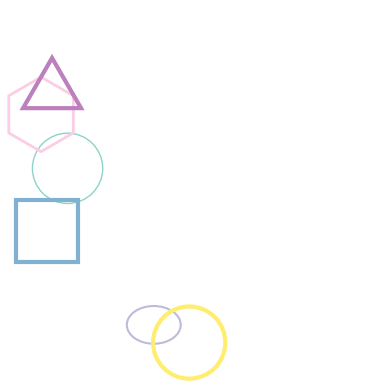[{"shape": "circle", "thickness": 1, "radius": 0.46, "center": [0.175, 0.563]}, {"shape": "oval", "thickness": 1.5, "radius": 0.35, "center": [0.399, 0.156]}, {"shape": "square", "thickness": 3, "radius": 0.4, "center": [0.121, 0.399]}, {"shape": "hexagon", "thickness": 2, "radius": 0.48, "center": [0.107, 0.703]}, {"shape": "triangle", "thickness": 3, "radius": 0.43, "center": [0.135, 0.763]}, {"shape": "circle", "thickness": 3, "radius": 0.47, "center": [0.491, 0.11]}]